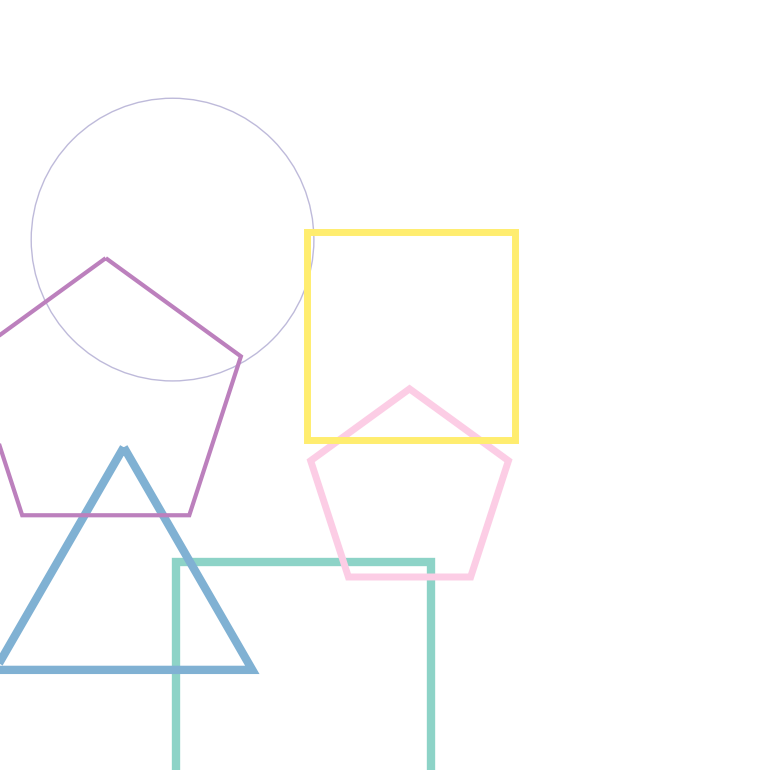[{"shape": "square", "thickness": 3, "radius": 0.83, "center": [0.394, 0.104]}, {"shape": "circle", "thickness": 0.5, "radius": 0.92, "center": [0.224, 0.689]}, {"shape": "triangle", "thickness": 3, "radius": 0.96, "center": [0.161, 0.226]}, {"shape": "pentagon", "thickness": 2.5, "radius": 0.68, "center": [0.532, 0.36]}, {"shape": "pentagon", "thickness": 1.5, "radius": 0.92, "center": [0.137, 0.48]}, {"shape": "square", "thickness": 2.5, "radius": 0.68, "center": [0.534, 0.564]}]